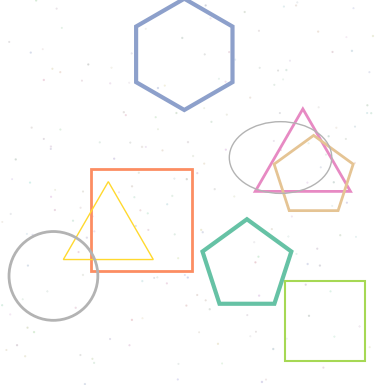[{"shape": "pentagon", "thickness": 3, "radius": 0.61, "center": [0.641, 0.309]}, {"shape": "square", "thickness": 2, "radius": 0.66, "center": [0.367, 0.428]}, {"shape": "hexagon", "thickness": 3, "radius": 0.72, "center": [0.479, 0.859]}, {"shape": "triangle", "thickness": 2, "radius": 0.71, "center": [0.787, 0.574]}, {"shape": "square", "thickness": 1.5, "radius": 0.52, "center": [0.843, 0.165]}, {"shape": "triangle", "thickness": 1, "radius": 0.67, "center": [0.281, 0.393]}, {"shape": "pentagon", "thickness": 2, "radius": 0.54, "center": [0.815, 0.54]}, {"shape": "oval", "thickness": 1, "radius": 0.67, "center": [0.729, 0.591]}, {"shape": "circle", "thickness": 2, "radius": 0.58, "center": [0.139, 0.283]}]